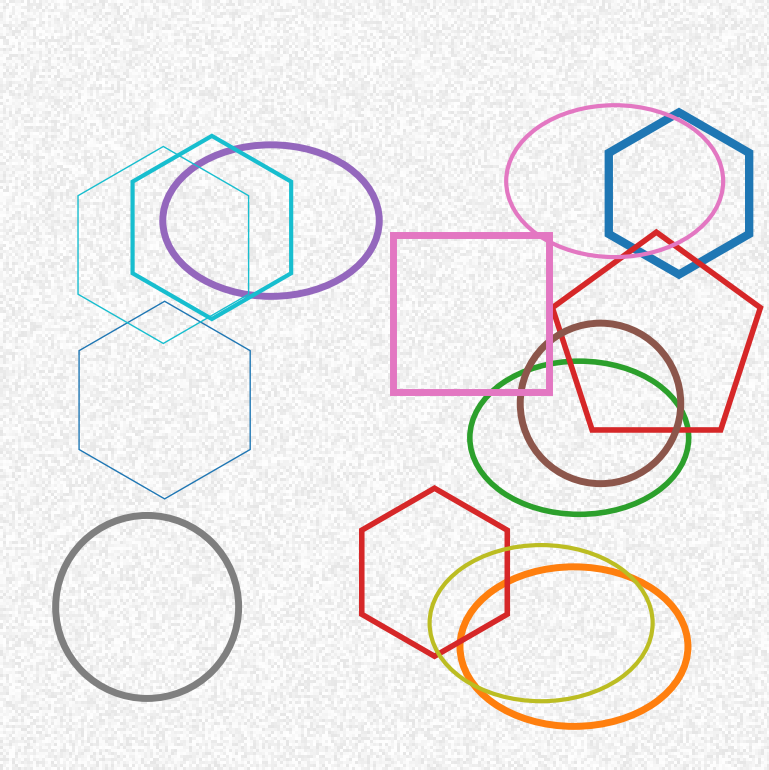[{"shape": "hexagon", "thickness": 3, "radius": 0.53, "center": [0.882, 0.749]}, {"shape": "hexagon", "thickness": 0.5, "radius": 0.64, "center": [0.214, 0.48]}, {"shape": "oval", "thickness": 2.5, "radius": 0.74, "center": [0.745, 0.16]}, {"shape": "oval", "thickness": 2, "radius": 0.71, "center": [0.752, 0.432]}, {"shape": "hexagon", "thickness": 2, "radius": 0.55, "center": [0.564, 0.257]}, {"shape": "pentagon", "thickness": 2, "radius": 0.71, "center": [0.852, 0.556]}, {"shape": "oval", "thickness": 2.5, "radius": 0.7, "center": [0.352, 0.714]}, {"shape": "circle", "thickness": 2.5, "radius": 0.52, "center": [0.78, 0.476]}, {"shape": "oval", "thickness": 1.5, "radius": 0.7, "center": [0.798, 0.765]}, {"shape": "square", "thickness": 2.5, "radius": 0.51, "center": [0.611, 0.593]}, {"shape": "circle", "thickness": 2.5, "radius": 0.59, "center": [0.191, 0.212]}, {"shape": "oval", "thickness": 1.5, "radius": 0.72, "center": [0.703, 0.191]}, {"shape": "hexagon", "thickness": 0.5, "radius": 0.64, "center": [0.212, 0.682]}, {"shape": "hexagon", "thickness": 1.5, "radius": 0.59, "center": [0.275, 0.705]}]